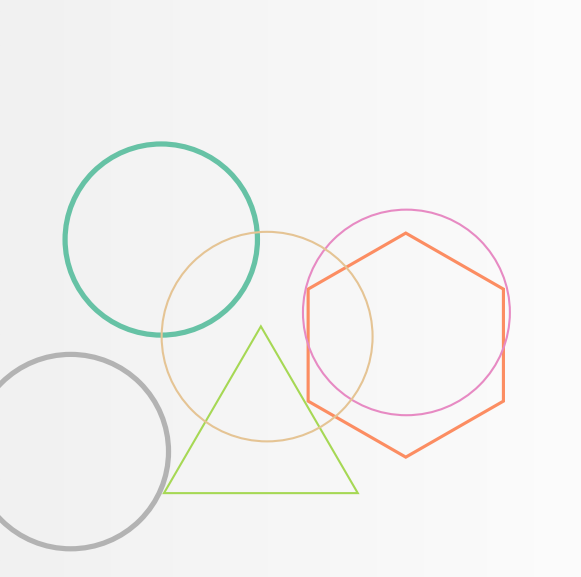[{"shape": "circle", "thickness": 2.5, "radius": 0.83, "center": [0.277, 0.584]}, {"shape": "hexagon", "thickness": 1.5, "radius": 0.97, "center": [0.698, 0.402]}, {"shape": "circle", "thickness": 1, "radius": 0.89, "center": [0.699, 0.458]}, {"shape": "triangle", "thickness": 1, "radius": 0.96, "center": [0.449, 0.241]}, {"shape": "circle", "thickness": 1, "radius": 0.91, "center": [0.46, 0.416]}, {"shape": "circle", "thickness": 2.5, "radius": 0.84, "center": [0.122, 0.217]}]